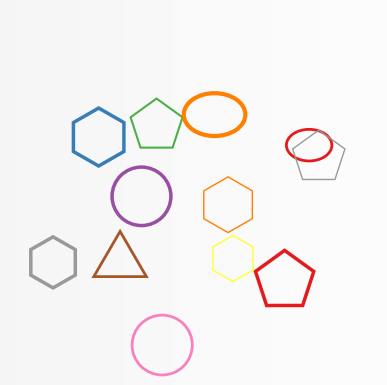[{"shape": "oval", "thickness": 2, "radius": 0.29, "center": [0.798, 0.623]}, {"shape": "pentagon", "thickness": 2.5, "radius": 0.4, "center": [0.735, 0.271]}, {"shape": "hexagon", "thickness": 2.5, "radius": 0.38, "center": [0.255, 0.644]}, {"shape": "pentagon", "thickness": 1.5, "radius": 0.35, "center": [0.404, 0.674]}, {"shape": "circle", "thickness": 2.5, "radius": 0.38, "center": [0.365, 0.49]}, {"shape": "oval", "thickness": 3, "radius": 0.4, "center": [0.554, 0.702]}, {"shape": "hexagon", "thickness": 1, "radius": 0.36, "center": [0.589, 0.468]}, {"shape": "hexagon", "thickness": 1, "radius": 0.3, "center": [0.601, 0.329]}, {"shape": "triangle", "thickness": 2, "radius": 0.39, "center": [0.31, 0.321]}, {"shape": "circle", "thickness": 2, "radius": 0.39, "center": [0.419, 0.104]}, {"shape": "pentagon", "thickness": 1, "radius": 0.35, "center": [0.823, 0.591]}, {"shape": "hexagon", "thickness": 2.5, "radius": 0.33, "center": [0.137, 0.319]}]